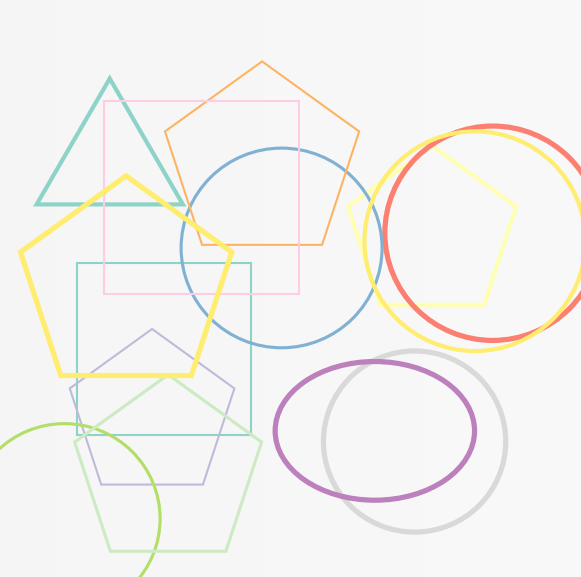[{"shape": "triangle", "thickness": 2, "radius": 0.73, "center": [0.189, 0.718]}, {"shape": "square", "thickness": 1, "radius": 0.75, "center": [0.282, 0.395]}, {"shape": "pentagon", "thickness": 2, "radius": 0.76, "center": [0.743, 0.594]}, {"shape": "pentagon", "thickness": 1, "radius": 0.74, "center": [0.262, 0.281]}, {"shape": "circle", "thickness": 2.5, "radius": 0.93, "center": [0.848, 0.595]}, {"shape": "circle", "thickness": 1.5, "radius": 0.86, "center": [0.484, 0.57]}, {"shape": "pentagon", "thickness": 1, "radius": 0.88, "center": [0.451, 0.717]}, {"shape": "circle", "thickness": 1.5, "radius": 0.82, "center": [0.111, 0.101]}, {"shape": "square", "thickness": 1, "radius": 0.84, "center": [0.347, 0.658]}, {"shape": "circle", "thickness": 2.5, "radius": 0.78, "center": [0.713, 0.235]}, {"shape": "oval", "thickness": 2.5, "radius": 0.86, "center": [0.645, 0.253]}, {"shape": "pentagon", "thickness": 1.5, "radius": 0.85, "center": [0.289, 0.181]}, {"shape": "circle", "thickness": 2, "radius": 0.95, "center": [0.817, 0.581]}, {"shape": "pentagon", "thickness": 2.5, "radius": 0.96, "center": [0.217, 0.503]}]